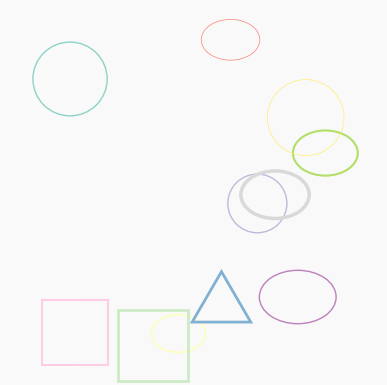[{"shape": "circle", "thickness": 1, "radius": 0.48, "center": [0.181, 0.795]}, {"shape": "oval", "thickness": 1, "radius": 0.35, "center": [0.46, 0.134]}, {"shape": "circle", "thickness": 1, "radius": 0.38, "center": [0.664, 0.472]}, {"shape": "oval", "thickness": 0.5, "radius": 0.38, "center": [0.595, 0.897]}, {"shape": "triangle", "thickness": 2, "radius": 0.44, "center": [0.572, 0.207]}, {"shape": "oval", "thickness": 1.5, "radius": 0.42, "center": [0.84, 0.602]}, {"shape": "square", "thickness": 1.5, "radius": 0.42, "center": [0.193, 0.136]}, {"shape": "oval", "thickness": 2.5, "radius": 0.44, "center": [0.71, 0.494]}, {"shape": "oval", "thickness": 1, "radius": 0.5, "center": [0.768, 0.229]}, {"shape": "square", "thickness": 2, "radius": 0.46, "center": [0.395, 0.102]}, {"shape": "circle", "thickness": 0.5, "radius": 0.49, "center": [0.789, 0.694]}]